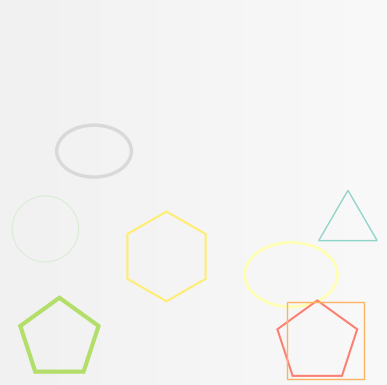[{"shape": "triangle", "thickness": 1, "radius": 0.44, "center": [0.898, 0.419]}, {"shape": "oval", "thickness": 2, "radius": 0.6, "center": [0.751, 0.287]}, {"shape": "pentagon", "thickness": 1.5, "radius": 0.54, "center": [0.819, 0.111]}, {"shape": "square", "thickness": 1, "radius": 0.5, "center": [0.84, 0.115]}, {"shape": "pentagon", "thickness": 3, "radius": 0.53, "center": [0.153, 0.121]}, {"shape": "oval", "thickness": 2.5, "radius": 0.48, "center": [0.243, 0.608]}, {"shape": "circle", "thickness": 0.5, "radius": 0.43, "center": [0.117, 0.405]}, {"shape": "hexagon", "thickness": 1.5, "radius": 0.58, "center": [0.43, 0.334]}]